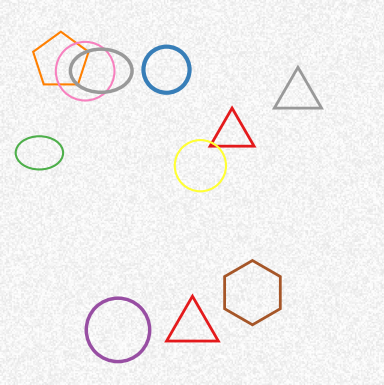[{"shape": "triangle", "thickness": 2, "radius": 0.33, "center": [0.603, 0.653]}, {"shape": "triangle", "thickness": 2, "radius": 0.39, "center": [0.5, 0.153]}, {"shape": "circle", "thickness": 3, "radius": 0.3, "center": [0.432, 0.819]}, {"shape": "oval", "thickness": 1.5, "radius": 0.31, "center": [0.102, 0.603]}, {"shape": "circle", "thickness": 2.5, "radius": 0.41, "center": [0.306, 0.143]}, {"shape": "pentagon", "thickness": 1.5, "radius": 0.38, "center": [0.158, 0.842]}, {"shape": "circle", "thickness": 1.5, "radius": 0.33, "center": [0.52, 0.57]}, {"shape": "hexagon", "thickness": 2, "radius": 0.42, "center": [0.656, 0.24]}, {"shape": "circle", "thickness": 1.5, "radius": 0.38, "center": [0.221, 0.815]}, {"shape": "oval", "thickness": 2.5, "radius": 0.4, "center": [0.263, 0.816]}, {"shape": "triangle", "thickness": 2, "radius": 0.35, "center": [0.774, 0.755]}]